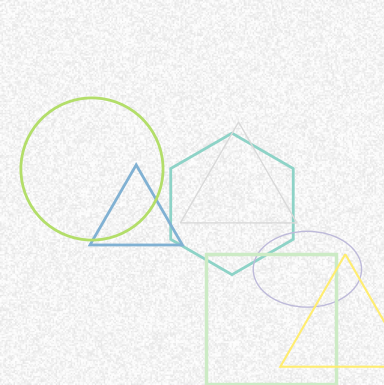[{"shape": "hexagon", "thickness": 2, "radius": 0.92, "center": [0.603, 0.47]}, {"shape": "oval", "thickness": 1, "radius": 0.7, "center": [0.798, 0.301]}, {"shape": "triangle", "thickness": 2, "radius": 0.69, "center": [0.354, 0.433]}, {"shape": "circle", "thickness": 2, "radius": 0.92, "center": [0.239, 0.561]}, {"shape": "triangle", "thickness": 1, "radius": 0.87, "center": [0.62, 0.508]}, {"shape": "square", "thickness": 2.5, "radius": 0.85, "center": [0.704, 0.171]}, {"shape": "triangle", "thickness": 1.5, "radius": 0.97, "center": [0.897, 0.145]}]